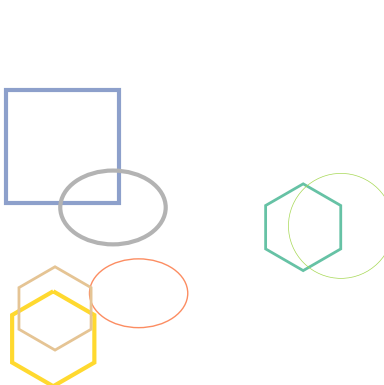[{"shape": "hexagon", "thickness": 2, "radius": 0.56, "center": [0.787, 0.41]}, {"shape": "oval", "thickness": 1, "radius": 0.64, "center": [0.36, 0.238]}, {"shape": "square", "thickness": 3, "radius": 0.73, "center": [0.162, 0.62]}, {"shape": "circle", "thickness": 0.5, "radius": 0.68, "center": [0.886, 0.413]}, {"shape": "hexagon", "thickness": 3, "radius": 0.62, "center": [0.138, 0.12]}, {"shape": "hexagon", "thickness": 2, "radius": 0.54, "center": [0.143, 0.199]}, {"shape": "oval", "thickness": 3, "radius": 0.68, "center": [0.293, 0.461]}]